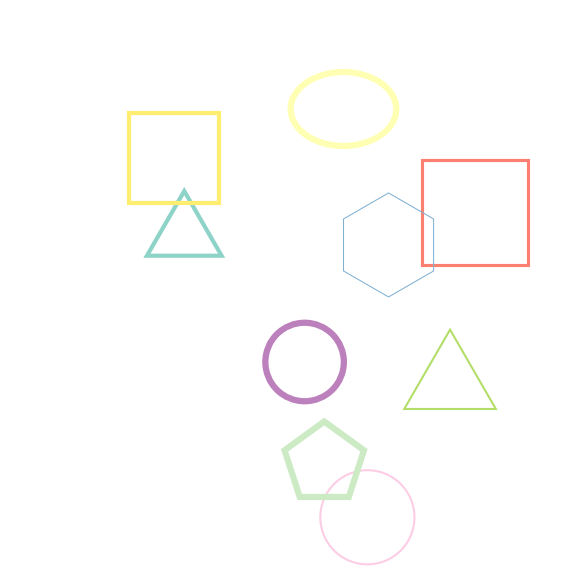[{"shape": "triangle", "thickness": 2, "radius": 0.37, "center": [0.319, 0.594]}, {"shape": "oval", "thickness": 3, "radius": 0.46, "center": [0.595, 0.81]}, {"shape": "square", "thickness": 1.5, "radius": 0.46, "center": [0.823, 0.631]}, {"shape": "hexagon", "thickness": 0.5, "radius": 0.45, "center": [0.673, 0.575]}, {"shape": "triangle", "thickness": 1, "radius": 0.46, "center": [0.779, 0.337]}, {"shape": "circle", "thickness": 1, "radius": 0.41, "center": [0.636, 0.103]}, {"shape": "circle", "thickness": 3, "radius": 0.34, "center": [0.527, 0.372]}, {"shape": "pentagon", "thickness": 3, "radius": 0.36, "center": [0.561, 0.197]}, {"shape": "square", "thickness": 2, "radius": 0.39, "center": [0.301, 0.726]}]